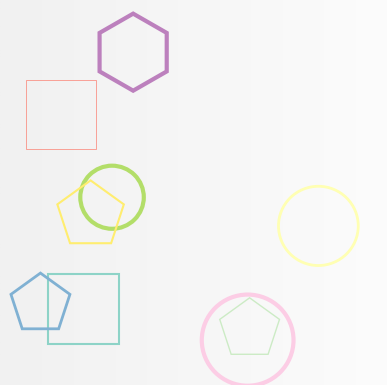[{"shape": "square", "thickness": 1.5, "radius": 0.46, "center": [0.215, 0.197]}, {"shape": "circle", "thickness": 2, "radius": 0.51, "center": [0.822, 0.413]}, {"shape": "square", "thickness": 0.5, "radius": 0.45, "center": [0.157, 0.703]}, {"shape": "pentagon", "thickness": 2, "radius": 0.4, "center": [0.104, 0.211]}, {"shape": "circle", "thickness": 3, "radius": 0.41, "center": [0.289, 0.488]}, {"shape": "circle", "thickness": 3, "radius": 0.59, "center": [0.639, 0.117]}, {"shape": "hexagon", "thickness": 3, "radius": 0.5, "center": [0.344, 0.865]}, {"shape": "pentagon", "thickness": 1, "radius": 0.41, "center": [0.644, 0.145]}, {"shape": "pentagon", "thickness": 1.5, "radius": 0.45, "center": [0.234, 0.441]}]